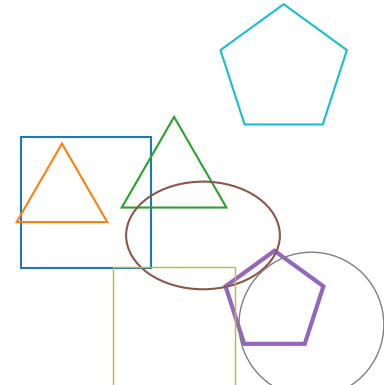[{"shape": "square", "thickness": 1.5, "radius": 0.85, "center": [0.223, 0.474]}, {"shape": "triangle", "thickness": 1.5, "radius": 0.68, "center": [0.161, 0.491]}, {"shape": "triangle", "thickness": 1.5, "radius": 0.78, "center": [0.452, 0.539]}, {"shape": "pentagon", "thickness": 3, "radius": 0.67, "center": [0.713, 0.215]}, {"shape": "oval", "thickness": 1.5, "radius": 1.0, "center": [0.527, 0.388]}, {"shape": "circle", "thickness": 1, "radius": 0.94, "center": [0.809, 0.157]}, {"shape": "square", "thickness": 1, "radius": 0.8, "center": [0.452, 0.148]}, {"shape": "pentagon", "thickness": 1.5, "radius": 0.86, "center": [0.737, 0.816]}]